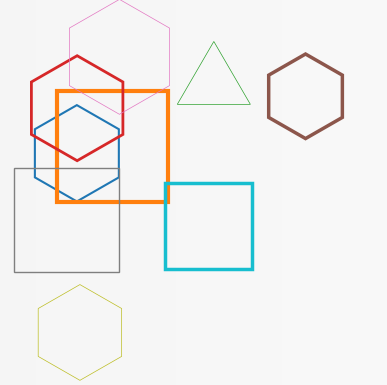[{"shape": "hexagon", "thickness": 1.5, "radius": 0.63, "center": [0.198, 0.602]}, {"shape": "square", "thickness": 3, "radius": 0.72, "center": [0.29, 0.62]}, {"shape": "triangle", "thickness": 0.5, "radius": 0.54, "center": [0.552, 0.783]}, {"shape": "hexagon", "thickness": 2, "radius": 0.68, "center": [0.199, 0.719]}, {"shape": "hexagon", "thickness": 2.5, "radius": 0.55, "center": [0.788, 0.75]}, {"shape": "hexagon", "thickness": 0.5, "radius": 0.75, "center": [0.308, 0.852]}, {"shape": "square", "thickness": 1, "radius": 0.68, "center": [0.173, 0.428]}, {"shape": "hexagon", "thickness": 0.5, "radius": 0.62, "center": [0.206, 0.136]}, {"shape": "square", "thickness": 2.5, "radius": 0.56, "center": [0.537, 0.413]}]